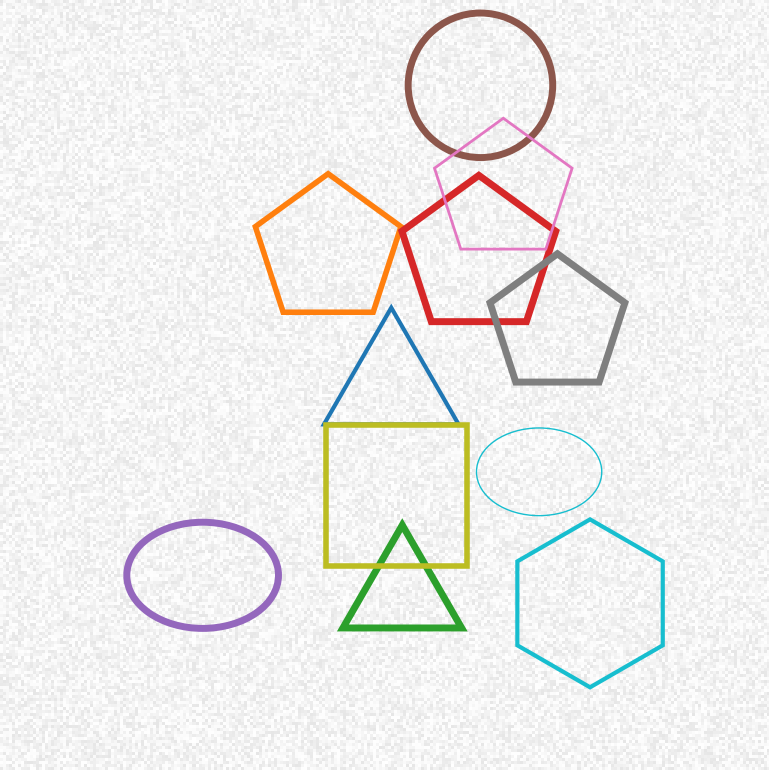[{"shape": "triangle", "thickness": 1.5, "radius": 0.5, "center": [0.508, 0.499]}, {"shape": "pentagon", "thickness": 2, "radius": 0.5, "center": [0.426, 0.675]}, {"shape": "triangle", "thickness": 2.5, "radius": 0.45, "center": [0.522, 0.229]}, {"shape": "pentagon", "thickness": 2.5, "radius": 0.53, "center": [0.622, 0.667]}, {"shape": "oval", "thickness": 2.5, "radius": 0.49, "center": [0.263, 0.253]}, {"shape": "circle", "thickness": 2.5, "radius": 0.47, "center": [0.624, 0.889]}, {"shape": "pentagon", "thickness": 1, "radius": 0.47, "center": [0.654, 0.752]}, {"shape": "pentagon", "thickness": 2.5, "radius": 0.46, "center": [0.724, 0.578]}, {"shape": "square", "thickness": 2, "radius": 0.46, "center": [0.515, 0.357]}, {"shape": "oval", "thickness": 0.5, "radius": 0.41, "center": [0.7, 0.387]}, {"shape": "hexagon", "thickness": 1.5, "radius": 0.55, "center": [0.766, 0.216]}]